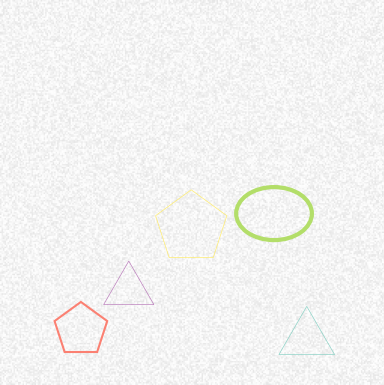[{"shape": "triangle", "thickness": 0.5, "radius": 0.42, "center": [0.797, 0.121]}, {"shape": "pentagon", "thickness": 1.5, "radius": 0.36, "center": [0.21, 0.144]}, {"shape": "oval", "thickness": 3, "radius": 0.49, "center": [0.712, 0.445]}, {"shape": "triangle", "thickness": 0.5, "radius": 0.38, "center": [0.334, 0.247]}, {"shape": "pentagon", "thickness": 0.5, "radius": 0.49, "center": [0.497, 0.41]}]